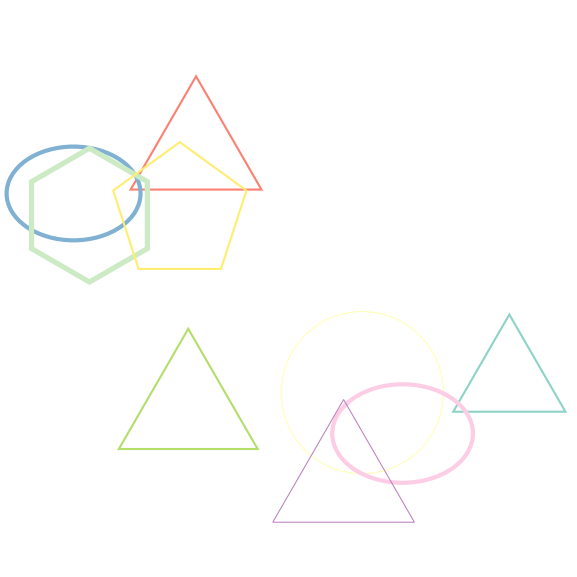[{"shape": "triangle", "thickness": 1, "radius": 0.56, "center": [0.882, 0.342]}, {"shape": "circle", "thickness": 0.5, "radius": 0.7, "center": [0.627, 0.319]}, {"shape": "triangle", "thickness": 1, "radius": 0.65, "center": [0.34, 0.736]}, {"shape": "oval", "thickness": 2, "radius": 0.58, "center": [0.127, 0.664]}, {"shape": "triangle", "thickness": 1, "radius": 0.69, "center": [0.326, 0.291]}, {"shape": "oval", "thickness": 2, "radius": 0.61, "center": [0.697, 0.248]}, {"shape": "triangle", "thickness": 0.5, "radius": 0.71, "center": [0.595, 0.166]}, {"shape": "hexagon", "thickness": 2.5, "radius": 0.58, "center": [0.155, 0.627]}, {"shape": "pentagon", "thickness": 1, "radius": 0.61, "center": [0.311, 0.632]}]